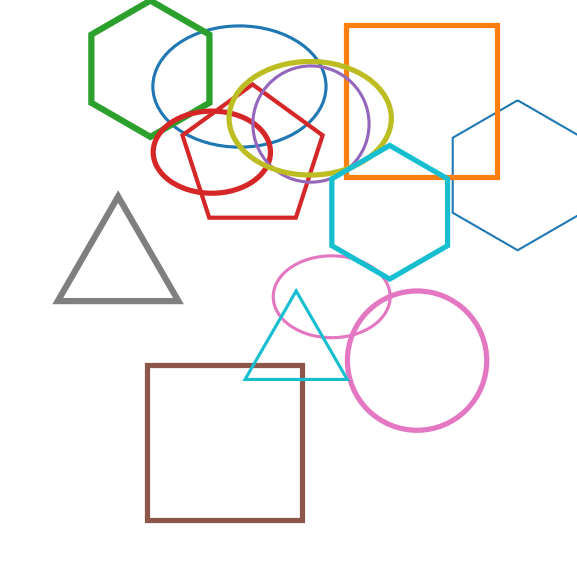[{"shape": "hexagon", "thickness": 1, "radius": 0.65, "center": [0.896, 0.696]}, {"shape": "oval", "thickness": 1.5, "radius": 0.75, "center": [0.415, 0.849]}, {"shape": "square", "thickness": 2.5, "radius": 0.65, "center": [0.73, 0.824]}, {"shape": "hexagon", "thickness": 3, "radius": 0.59, "center": [0.26, 0.88]}, {"shape": "oval", "thickness": 2.5, "radius": 0.51, "center": [0.367, 0.736]}, {"shape": "pentagon", "thickness": 2, "radius": 0.64, "center": [0.437, 0.725]}, {"shape": "circle", "thickness": 1.5, "radius": 0.5, "center": [0.538, 0.784]}, {"shape": "square", "thickness": 2.5, "radius": 0.67, "center": [0.389, 0.233]}, {"shape": "oval", "thickness": 1.5, "radius": 0.51, "center": [0.574, 0.485]}, {"shape": "circle", "thickness": 2.5, "radius": 0.6, "center": [0.722, 0.375]}, {"shape": "triangle", "thickness": 3, "radius": 0.6, "center": [0.205, 0.538]}, {"shape": "oval", "thickness": 2.5, "radius": 0.7, "center": [0.537, 0.794]}, {"shape": "hexagon", "thickness": 2.5, "radius": 0.58, "center": [0.675, 0.632]}, {"shape": "triangle", "thickness": 1.5, "radius": 0.51, "center": [0.513, 0.393]}]